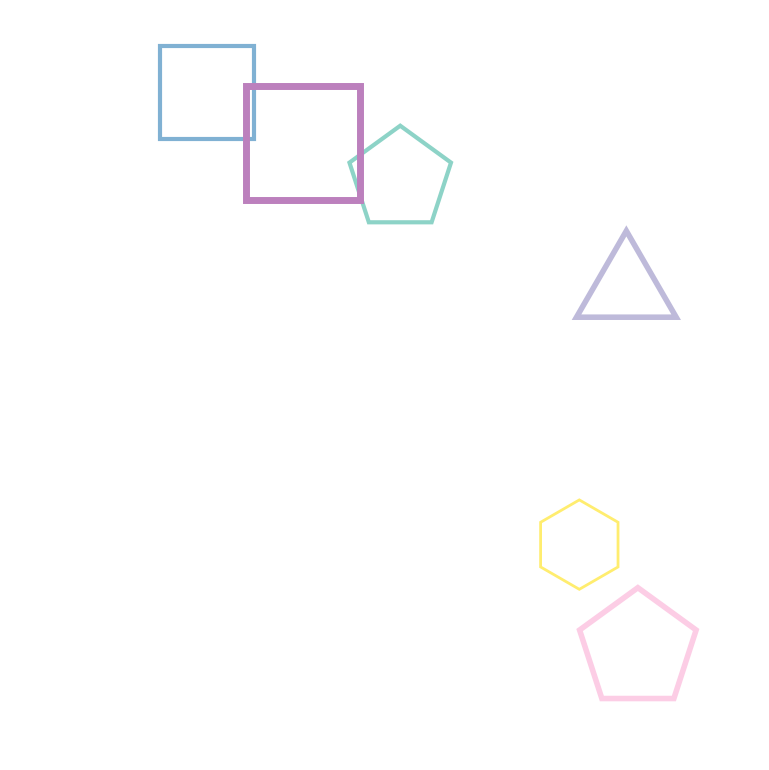[{"shape": "pentagon", "thickness": 1.5, "radius": 0.35, "center": [0.52, 0.767]}, {"shape": "triangle", "thickness": 2, "radius": 0.37, "center": [0.813, 0.625]}, {"shape": "square", "thickness": 1.5, "radius": 0.3, "center": [0.269, 0.88]}, {"shape": "pentagon", "thickness": 2, "radius": 0.4, "center": [0.828, 0.157]}, {"shape": "square", "thickness": 2.5, "radius": 0.37, "center": [0.393, 0.814]}, {"shape": "hexagon", "thickness": 1, "radius": 0.29, "center": [0.752, 0.293]}]